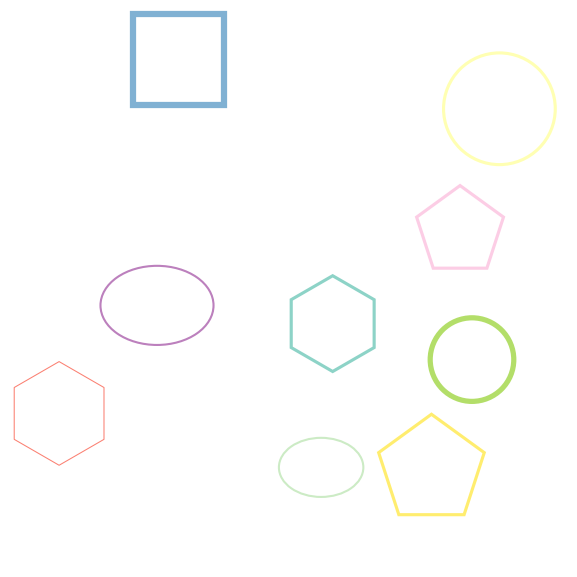[{"shape": "hexagon", "thickness": 1.5, "radius": 0.41, "center": [0.576, 0.439]}, {"shape": "circle", "thickness": 1.5, "radius": 0.48, "center": [0.865, 0.811]}, {"shape": "hexagon", "thickness": 0.5, "radius": 0.45, "center": [0.102, 0.283]}, {"shape": "square", "thickness": 3, "radius": 0.4, "center": [0.31, 0.896]}, {"shape": "circle", "thickness": 2.5, "radius": 0.36, "center": [0.817, 0.376]}, {"shape": "pentagon", "thickness": 1.5, "radius": 0.4, "center": [0.797, 0.599]}, {"shape": "oval", "thickness": 1, "radius": 0.49, "center": [0.272, 0.47]}, {"shape": "oval", "thickness": 1, "radius": 0.37, "center": [0.556, 0.19]}, {"shape": "pentagon", "thickness": 1.5, "radius": 0.48, "center": [0.747, 0.186]}]